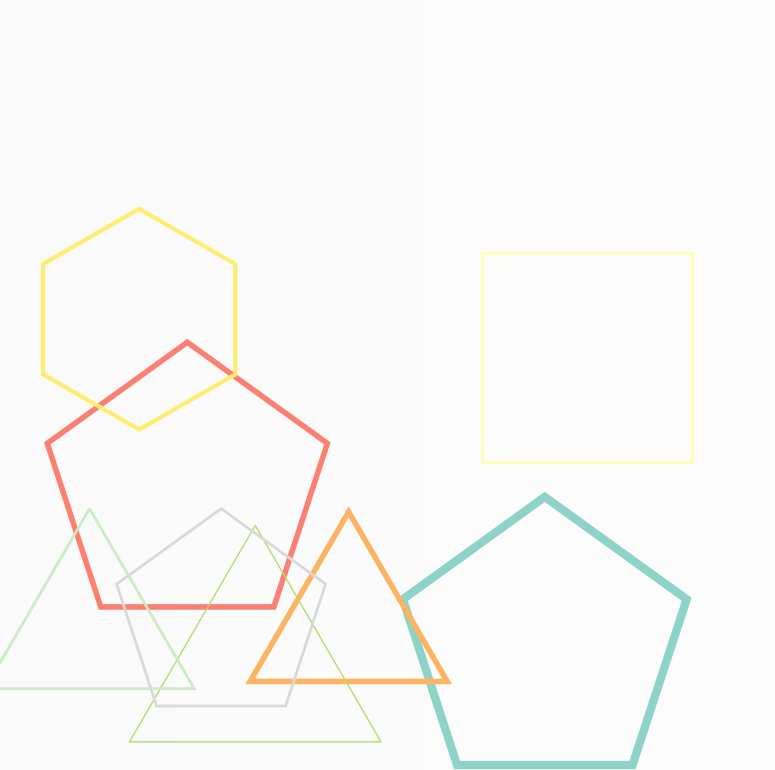[{"shape": "pentagon", "thickness": 3, "radius": 0.96, "center": [0.703, 0.162]}, {"shape": "square", "thickness": 1, "radius": 0.68, "center": [0.758, 0.536]}, {"shape": "pentagon", "thickness": 2, "radius": 0.95, "center": [0.242, 0.365]}, {"shape": "triangle", "thickness": 2, "radius": 0.73, "center": [0.45, 0.188]}, {"shape": "triangle", "thickness": 0.5, "radius": 0.94, "center": [0.329, 0.13]}, {"shape": "pentagon", "thickness": 1, "radius": 0.71, "center": [0.285, 0.198]}, {"shape": "triangle", "thickness": 1, "radius": 0.78, "center": [0.116, 0.184]}, {"shape": "hexagon", "thickness": 1.5, "radius": 0.72, "center": [0.18, 0.585]}]